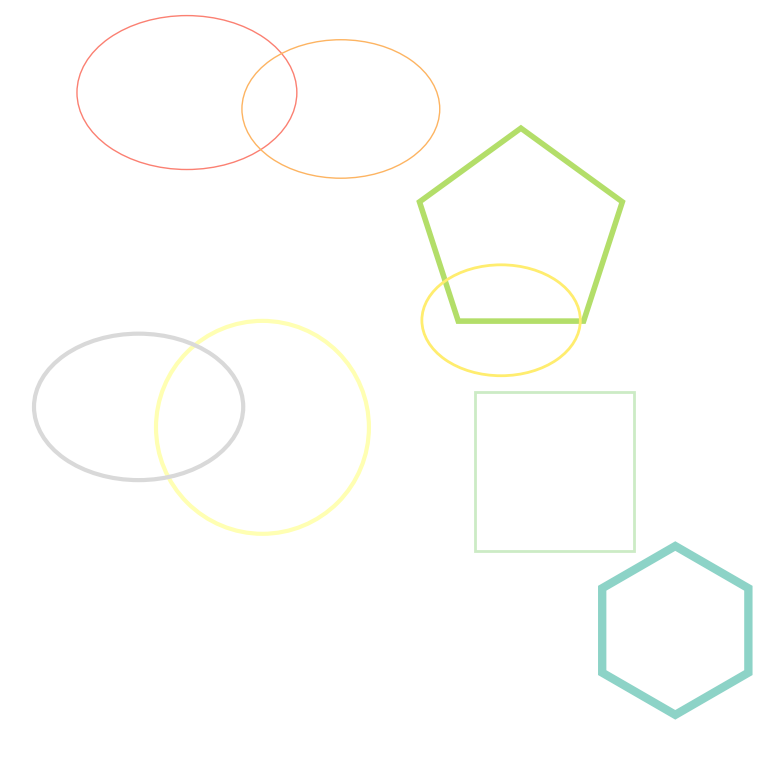[{"shape": "hexagon", "thickness": 3, "radius": 0.55, "center": [0.877, 0.181]}, {"shape": "circle", "thickness": 1.5, "radius": 0.69, "center": [0.341, 0.445]}, {"shape": "oval", "thickness": 0.5, "radius": 0.71, "center": [0.243, 0.88]}, {"shape": "oval", "thickness": 0.5, "radius": 0.64, "center": [0.443, 0.858]}, {"shape": "pentagon", "thickness": 2, "radius": 0.69, "center": [0.677, 0.695]}, {"shape": "oval", "thickness": 1.5, "radius": 0.68, "center": [0.18, 0.472]}, {"shape": "square", "thickness": 1, "radius": 0.52, "center": [0.72, 0.388]}, {"shape": "oval", "thickness": 1, "radius": 0.51, "center": [0.651, 0.584]}]